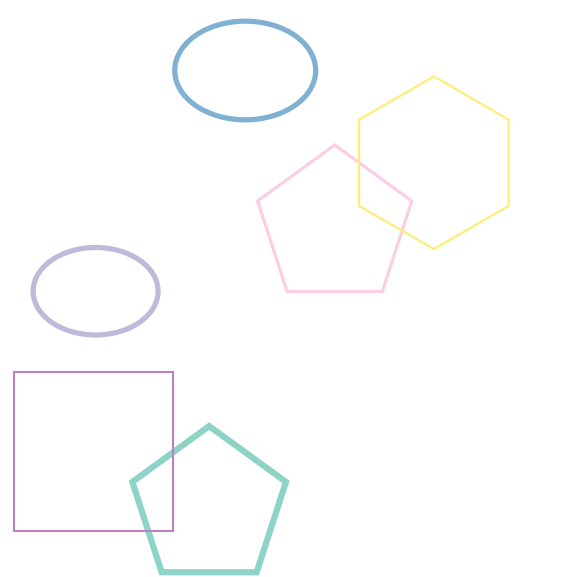[{"shape": "pentagon", "thickness": 3, "radius": 0.7, "center": [0.362, 0.121]}, {"shape": "oval", "thickness": 2.5, "radius": 0.54, "center": [0.166, 0.495]}, {"shape": "oval", "thickness": 2.5, "radius": 0.61, "center": [0.425, 0.877]}, {"shape": "pentagon", "thickness": 1.5, "radius": 0.7, "center": [0.58, 0.608]}, {"shape": "square", "thickness": 1, "radius": 0.69, "center": [0.162, 0.217]}, {"shape": "hexagon", "thickness": 1, "radius": 0.75, "center": [0.751, 0.717]}]